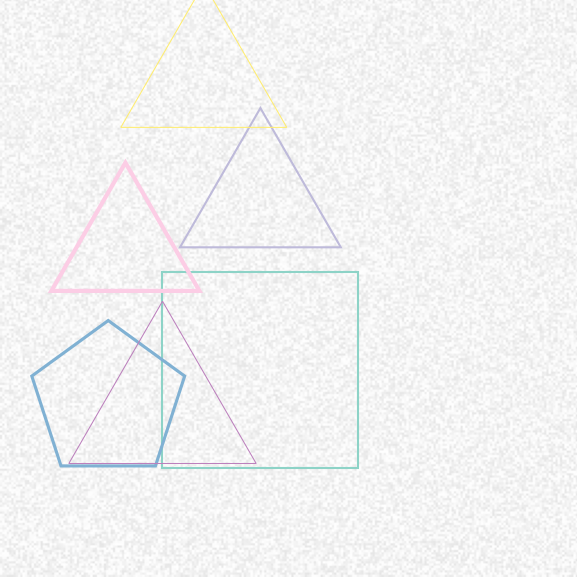[{"shape": "square", "thickness": 1, "radius": 0.85, "center": [0.45, 0.359]}, {"shape": "triangle", "thickness": 1, "radius": 0.8, "center": [0.451, 0.651]}, {"shape": "pentagon", "thickness": 1.5, "radius": 0.7, "center": [0.187, 0.305]}, {"shape": "triangle", "thickness": 2, "radius": 0.74, "center": [0.217, 0.569]}, {"shape": "triangle", "thickness": 0.5, "radius": 0.94, "center": [0.281, 0.29]}, {"shape": "triangle", "thickness": 0.5, "radius": 0.83, "center": [0.353, 0.862]}]